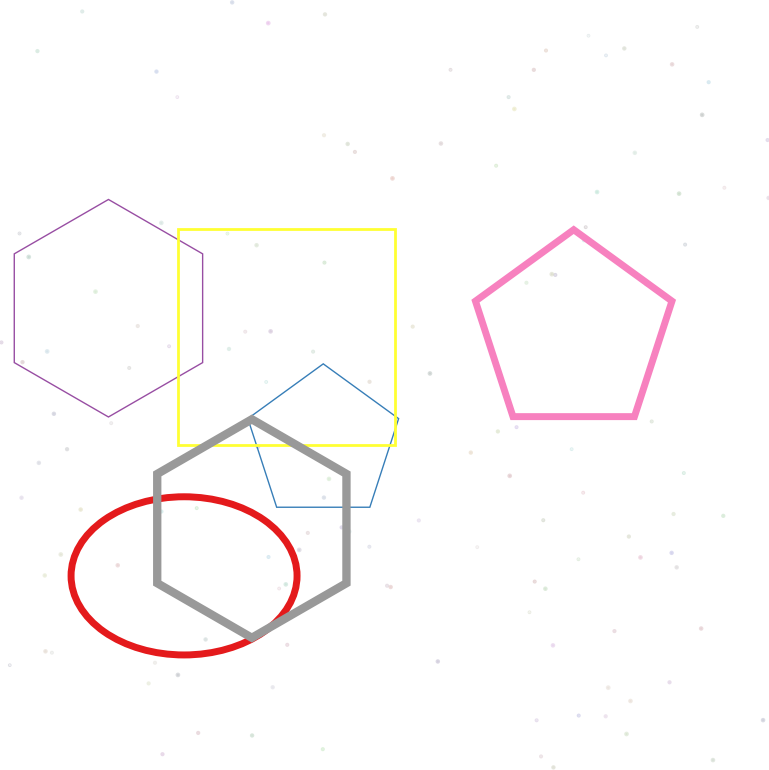[{"shape": "oval", "thickness": 2.5, "radius": 0.73, "center": [0.239, 0.252]}, {"shape": "pentagon", "thickness": 0.5, "radius": 0.51, "center": [0.42, 0.425]}, {"shape": "hexagon", "thickness": 0.5, "radius": 0.71, "center": [0.141, 0.6]}, {"shape": "square", "thickness": 1, "radius": 0.7, "center": [0.372, 0.562]}, {"shape": "pentagon", "thickness": 2.5, "radius": 0.67, "center": [0.745, 0.567]}, {"shape": "hexagon", "thickness": 3, "radius": 0.71, "center": [0.327, 0.314]}]